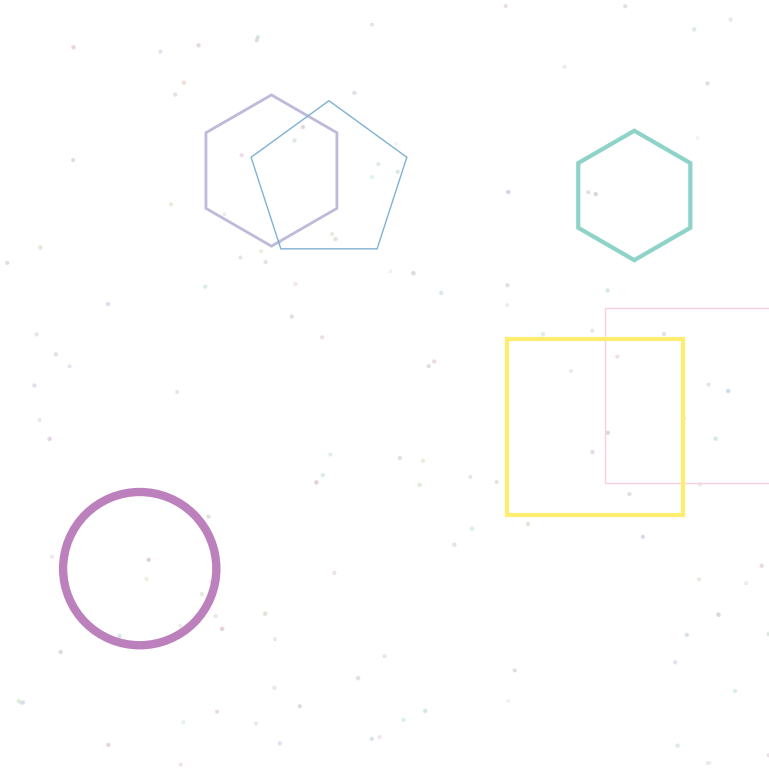[{"shape": "hexagon", "thickness": 1.5, "radius": 0.42, "center": [0.824, 0.746]}, {"shape": "hexagon", "thickness": 1, "radius": 0.49, "center": [0.353, 0.779]}, {"shape": "pentagon", "thickness": 0.5, "radius": 0.53, "center": [0.427, 0.763]}, {"shape": "square", "thickness": 0.5, "radius": 0.57, "center": [0.899, 0.487]}, {"shape": "circle", "thickness": 3, "radius": 0.5, "center": [0.181, 0.262]}, {"shape": "square", "thickness": 1.5, "radius": 0.57, "center": [0.773, 0.445]}]